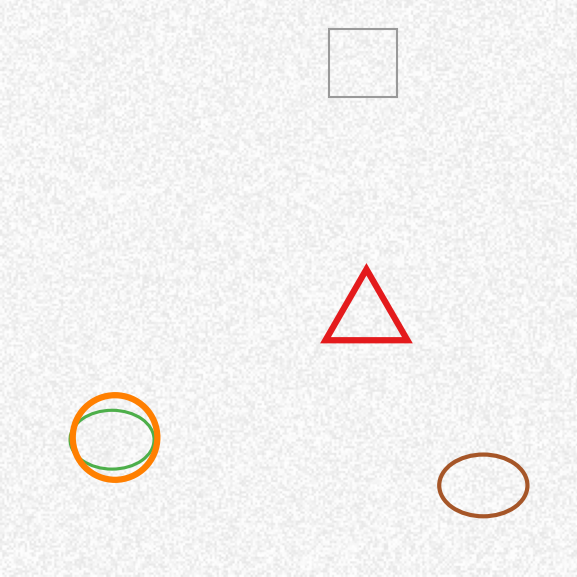[{"shape": "triangle", "thickness": 3, "radius": 0.41, "center": [0.635, 0.451]}, {"shape": "oval", "thickness": 1.5, "radius": 0.36, "center": [0.194, 0.238]}, {"shape": "circle", "thickness": 3, "radius": 0.37, "center": [0.199, 0.242]}, {"shape": "oval", "thickness": 2, "radius": 0.38, "center": [0.837, 0.159]}, {"shape": "square", "thickness": 1, "radius": 0.29, "center": [0.629, 0.889]}]